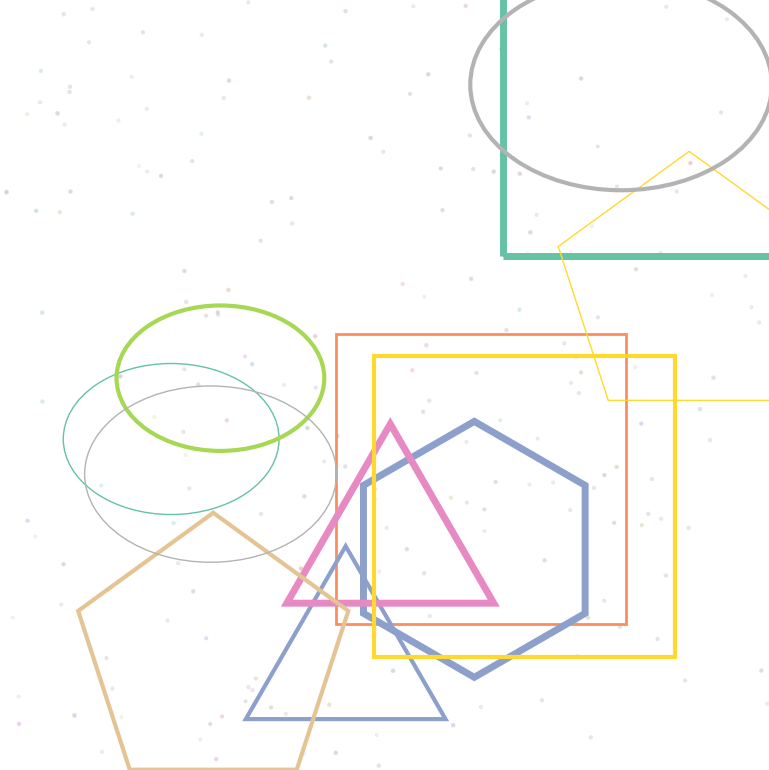[{"shape": "oval", "thickness": 0.5, "radius": 0.7, "center": [0.222, 0.43]}, {"shape": "square", "thickness": 2.5, "radius": 0.89, "center": [0.831, 0.846]}, {"shape": "square", "thickness": 1, "radius": 0.94, "center": [0.625, 0.378]}, {"shape": "hexagon", "thickness": 2.5, "radius": 0.83, "center": [0.616, 0.287]}, {"shape": "triangle", "thickness": 1.5, "radius": 0.75, "center": [0.449, 0.141]}, {"shape": "triangle", "thickness": 2.5, "radius": 0.78, "center": [0.507, 0.294]}, {"shape": "oval", "thickness": 1.5, "radius": 0.67, "center": [0.286, 0.509]}, {"shape": "square", "thickness": 1.5, "radius": 0.98, "center": [0.681, 0.342]}, {"shape": "pentagon", "thickness": 0.5, "radius": 0.89, "center": [0.895, 0.625]}, {"shape": "pentagon", "thickness": 1.5, "radius": 0.92, "center": [0.277, 0.15]}, {"shape": "oval", "thickness": 0.5, "radius": 0.82, "center": [0.273, 0.384]}, {"shape": "oval", "thickness": 1.5, "radius": 0.98, "center": [0.807, 0.89]}]